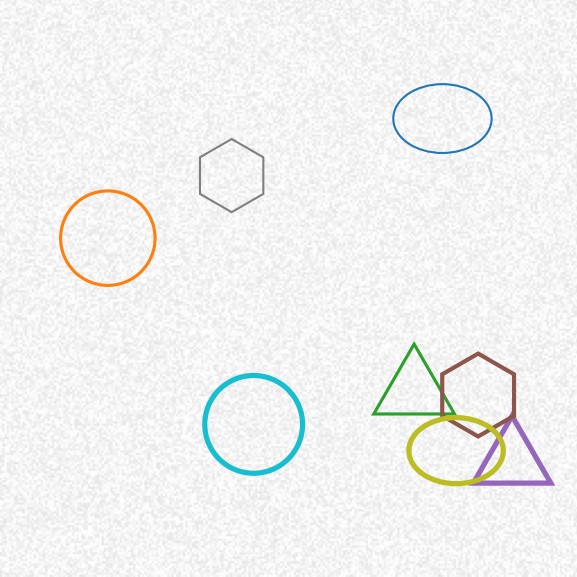[{"shape": "oval", "thickness": 1, "radius": 0.43, "center": [0.766, 0.794]}, {"shape": "circle", "thickness": 1.5, "radius": 0.41, "center": [0.187, 0.587]}, {"shape": "triangle", "thickness": 1.5, "radius": 0.4, "center": [0.717, 0.323]}, {"shape": "triangle", "thickness": 2.5, "radius": 0.39, "center": [0.887, 0.201]}, {"shape": "hexagon", "thickness": 2, "radius": 0.36, "center": [0.828, 0.315]}, {"shape": "hexagon", "thickness": 1, "radius": 0.32, "center": [0.401, 0.695]}, {"shape": "oval", "thickness": 2.5, "radius": 0.41, "center": [0.79, 0.219]}, {"shape": "circle", "thickness": 2.5, "radius": 0.42, "center": [0.439, 0.264]}]